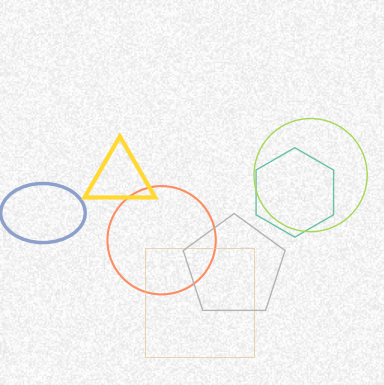[{"shape": "hexagon", "thickness": 1, "radius": 0.58, "center": [0.766, 0.5]}, {"shape": "circle", "thickness": 1.5, "radius": 0.7, "center": [0.42, 0.376]}, {"shape": "oval", "thickness": 2.5, "radius": 0.55, "center": [0.112, 0.447]}, {"shape": "circle", "thickness": 1, "radius": 0.73, "center": [0.807, 0.545]}, {"shape": "triangle", "thickness": 3, "radius": 0.53, "center": [0.311, 0.54]}, {"shape": "square", "thickness": 0.5, "radius": 0.71, "center": [0.518, 0.214]}, {"shape": "pentagon", "thickness": 1, "radius": 0.7, "center": [0.608, 0.306]}]